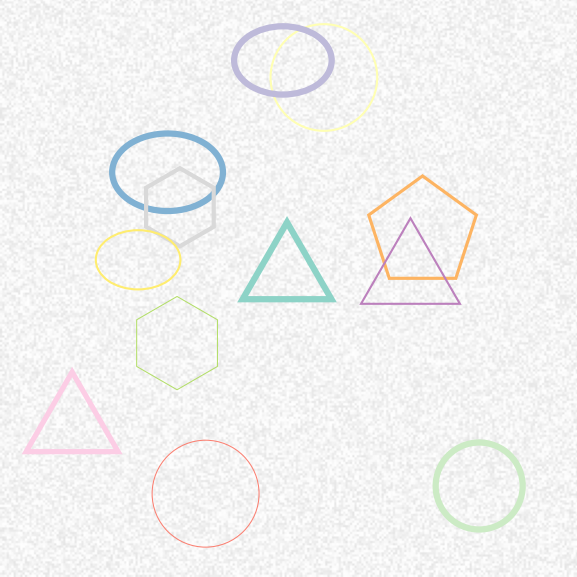[{"shape": "triangle", "thickness": 3, "radius": 0.44, "center": [0.497, 0.525]}, {"shape": "circle", "thickness": 1, "radius": 0.46, "center": [0.561, 0.865]}, {"shape": "oval", "thickness": 3, "radius": 0.42, "center": [0.49, 0.895]}, {"shape": "circle", "thickness": 0.5, "radius": 0.46, "center": [0.356, 0.144]}, {"shape": "oval", "thickness": 3, "radius": 0.48, "center": [0.29, 0.701]}, {"shape": "pentagon", "thickness": 1.5, "radius": 0.49, "center": [0.732, 0.596]}, {"shape": "hexagon", "thickness": 0.5, "radius": 0.4, "center": [0.307, 0.405]}, {"shape": "triangle", "thickness": 2.5, "radius": 0.46, "center": [0.125, 0.263]}, {"shape": "hexagon", "thickness": 2, "radius": 0.34, "center": [0.312, 0.64]}, {"shape": "triangle", "thickness": 1, "radius": 0.49, "center": [0.711, 0.522]}, {"shape": "circle", "thickness": 3, "radius": 0.38, "center": [0.83, 0.158]}, {"shape": "oval", "thickness": 1, "radius": 0.37, "center": [0.239, 0.549]}]